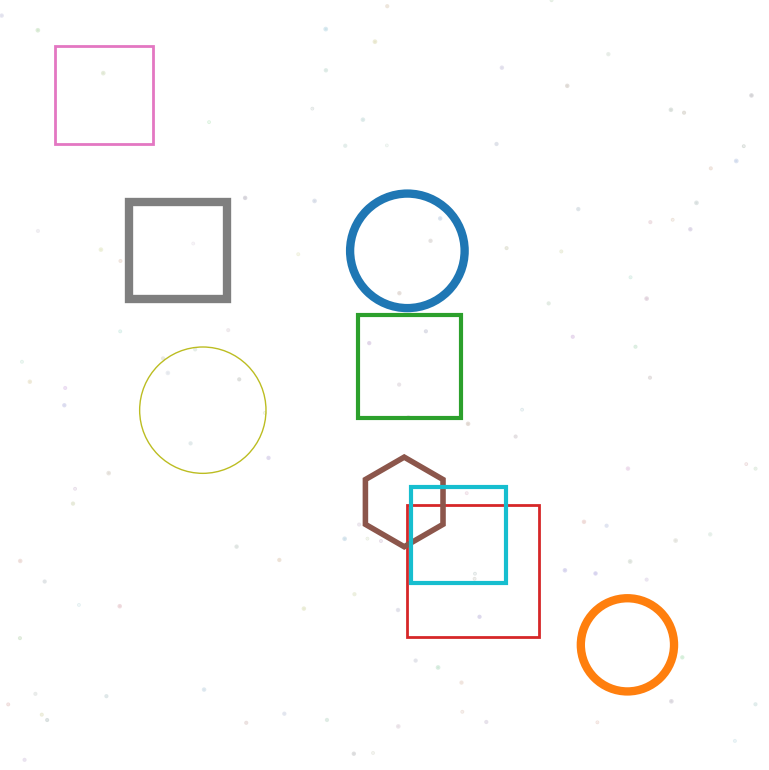[{"shape": "circle", "thickness": 3, "radius": 0.37, "center": [0.529, 0.674]}, {"shape": "circle", "thickness": 3, "radius": 0.3, "center": [0.815, 0.163]}, {"shape": "square", "thickness": 1.5, "radius": 0.33, "center": [0.532, 0.524]}, {"shape": "square", "thickness": 1, "radius": 0.43, "center": [0.614, 0.258]}, {"shape": "hexagon", "thickness": 2, "radius": 0.29, "center": [0.525, 0.348]}, {"shape": "square", "thickness": 1, "radius": 0.32, "center": [0.135, 0.877]}, {"shape": "square", "thickness": 3, "radius": 0.32, "center": [0.232, 0.675]}, {"shape": "circle", "thickness": 0.5, "radius": 0.41, "center": [0.263, 0.467]}, {"shape": "square", "thickness": 1.5, "radius": 0.31, "center": [0.595, 0.306]}]